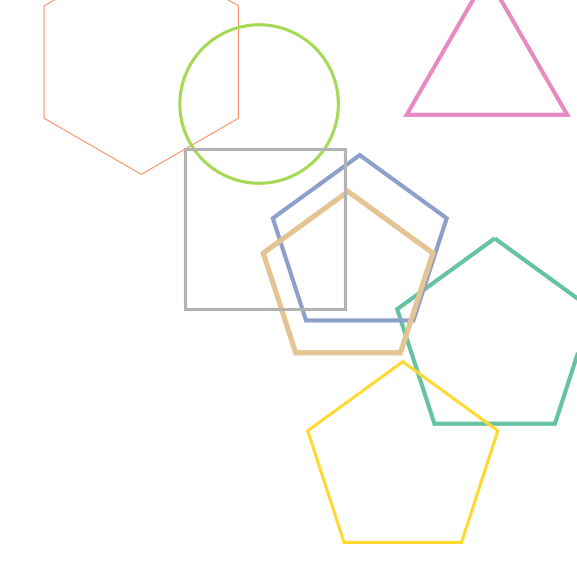[{"shape": "pentagon", "thickness": 2, "radius": 0.89, "center": [0.857, 0.409]}, {"shape": "hexagon", "thickness": 0.5, "radius": 0.97, "center": [0.245, 0.892]}, {"shape": "pentagon", "thickness": 2, "radius": 0.79, "center": [0.623, 0.572]}, {"shape": "triangle", "thickness": 2, "radius": 0.8, "center": [0.843, 0.881]}, {"shape": "circle", "thickness": 1.5, "radius": 0.69, "center": [0.449, 0.819]}, {"shape": "pentagon", "thickness": 1.5, "radius": 0.87, "center": [0.697, 0.2]}, {"shape": "pentagon", "thickness": 2.5, "radius": 0.77, "center": [0.603, 0.513]}, {"shape": "square", "thickness": 1.5, "radius": 0.69, "center": [0.458, 0.603]}]